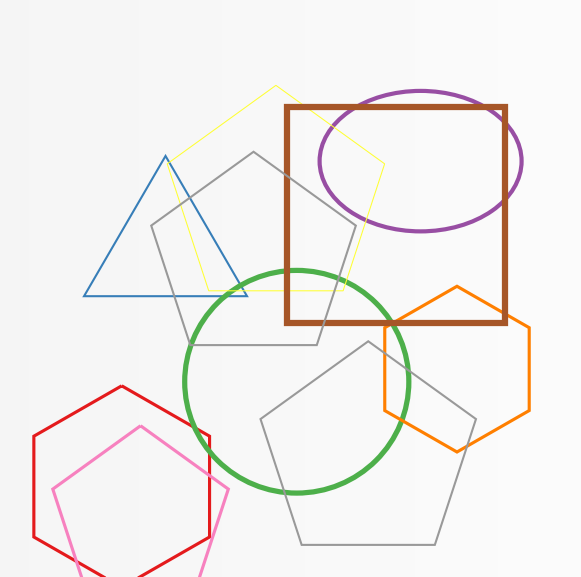[{"shape": "hexagon", "thickness": 1.5, "radius": 0.87, "center": [0.209, 0.157]}, {"shape": "triangle", "thickness": 1, "radius": 0.81, "center": [0.285, 0.567]}, {"shape": "circle", "thickness": 2.5, "radius": 0.96, "center": [0.511, 0.338]}, {"shape": "oval", "thickness": 2, "radius": 0.87, "center": [0.724, 0.72]}, {"shape": "hexagon", "thickness": 1.5, "radius": 0.72, "center": [0.786, 0.36]}, {"shape": "pentagon", "thickness": 0.5, "radius": 0.98, "center": [0.475, 0.655]}, {"shape": "square", "thickness": 3, "radius": 0.94, "center": [0.681, 0.627]}, {"shape": "pentagon", "thickness": 1.5, "radius": 0.79, "center": [0.242, 0.103]}, {"shape": "pentagon", "thickness": 1, "radius": 0.97, "center": [0.634, 0.213]}, {"shape": "pentagon", "thickness": 1, "radius": 0.93, "center": [0.436, 0.551]}]